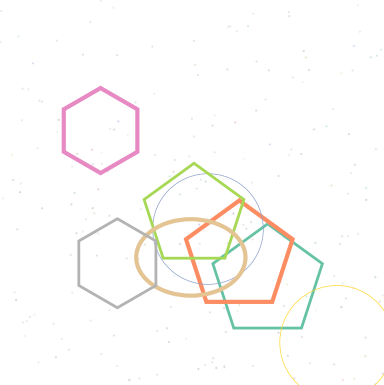[{"shape": "pentagon", "thickness": 2, "radius": 0.75, "center": [0.695, 0.269]}, {"shape": "pentagon", "thickness": 3, "radius": 0.73, "center": [0.622, 0.334]}, {"shape": "circle", "thickness": 0.5, "radius": 0.72, "center": [0.54, 0.405]}, {"shape": "hexagon", "thickness": 3, "radius": 0.55, "center": [0.261, 0.661]}, {"shape": "pentagon", "thickness": 2, "radius": 0.68, "center": [0.504, 0.44]}, {"shape": "circle", "thickness": 0.5, "radius": 0.74, "center": [0.875, 0.11]}, {"shape": "oval", "thickness": 3, "radius": 0.71, "center": [0.496, 0.331]}, {"shape": "hexagon", "thickness": 2, "radius": 0.58, "center": [0.305, 0.316]}]